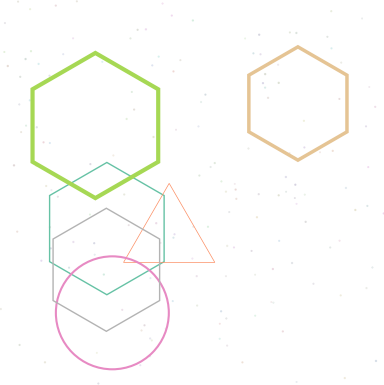[{"shape": "hexagon", "thickness": 1, "radius": 0.86, "center": [0.278, 0.406]}, {"shape": "triangle", "thickness": 0.5, "radius": 0.68, "center": [0.439, 0.387]}, {"shape": "circle", "thickness": 1.5, "radius": 0.73, "center": [0.292, 0.187]}, {"shape": "hexagon", "thickness": 3, "radius": 0.94, "center": [0.248, 0.674]}, {"shape": "hexagon", "thickness": 2.5, "radius": 0.74, "center": [0.774, 0.731]}, {"shape": "hexagon", "thickness": 1, "radius": 0.8, "center": [0.276, 0.299]}]